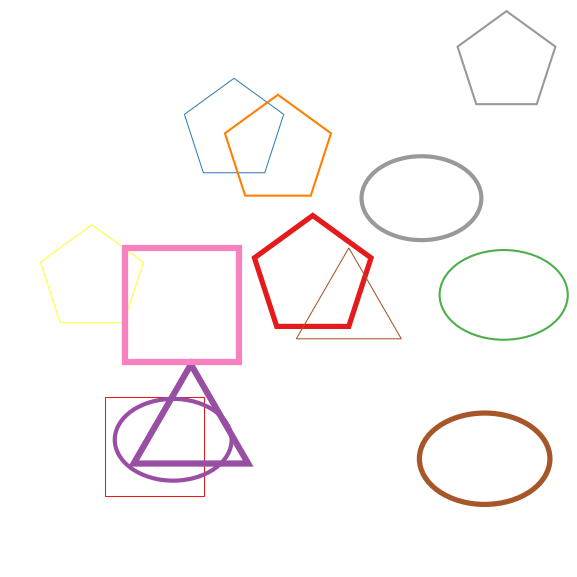[{"shape": "square", "thickness": 0.5, "radius": 0.43, "center": [0.267, 0.226]}, {"shape": "pentagon", "thickness": 2.5, "radius": 0.53, "center": [0.542, 0.52]}, {"shape": "pentagon", "thickness": 0.5, "radius": 0.45, "center": [0.405, 0.773]}, {"shape": "oval", "thickness": 1, "radius": 0.55, "center": [0.872, 0.488]}, {"shape": "oval", "thickness": 2, "radius": 0.51, "center": [0.3, 0.238]}, {"shape": "triangle", "thickness": 3, "radius": 0.57, "center": [0.331, 0.254]}, {"shape": "pentagon", "thickness": 1, "radius": 0.48, "center": [0.481, 0.738]}, {"shape": "pentagon", "thickness": 0.5, "radius": 0.47, "center": [0.159, 0.516]}, {"shape": "oval", "thickness": 2.5, "radius": 0.57, "center": [0.839, 0.205]}, {"shape": "triangle", "thickness": 0.5, "radius": 0.52, "center": [0.604, 0.465]}, {"shape": "square", "thickness": 3, "radius": 0.49, "center": [0.315, 0.471]}, {"shape": "pentagon", "thickness": 1, "radius": 0.45, "center": [0.877, 0.891]}, {"shape": "oval", "thickness": 2, "radius": 0.52, "center": [0.73, 0.656]}]